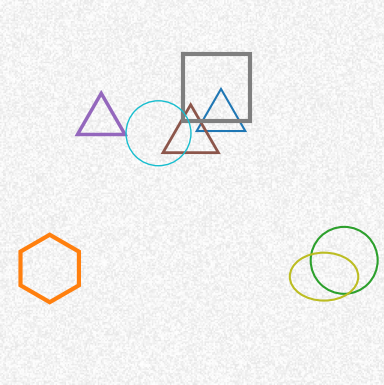[{"shape": "triangle", "thickness": 1.5, "radius": 0.36, "center": [0.574, 0.696]}, {"shape": "hexagon", "thickness": 3, "radius": 0.44, "center": [0.129, 0.303]}, {"shape": "circle", "thickness": 1.5, "radius": 0.43, "center": [0.894, 0.324]}, {"shape": "triangle", "thickness": 2.5, "radius": 0.36, "center": [0.263, 0.686]}, {"shape": "triangle", "thickness": 2, "radius": 0.42, "center": [0.495, 0.645]}, {"shape": "square", "thickness": 3, "radius": 0.43, "center": [0.563, 0.772]}, {"shape": "oval", "thickness": 1.5, "radius": 0.44, "center": [0.842, 0.281]}, {"shape": "circle", "thickness": 1, "radius": 0.42, "center": [0.412, 0.654]}]